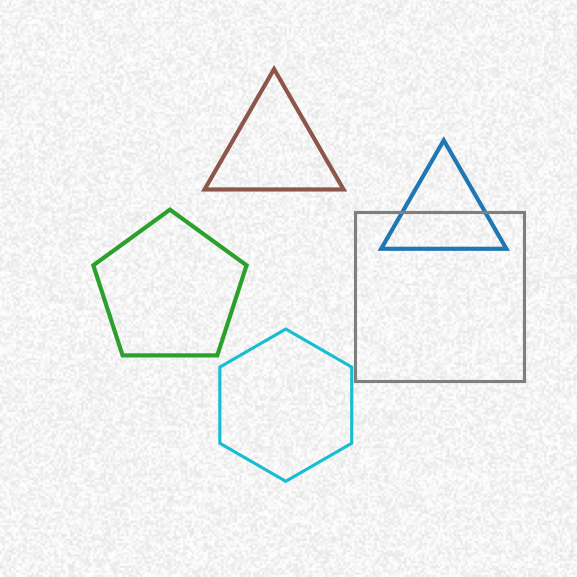[{"shape": "triangle", "thickness": 2, "radius": 0.63, "center": [0.768, 0.631]}, {"shape": "pentagon", "thickness": 2, "radius": 0.7, "center": [0.294, 0.497]}, {"shape": "triangle", "thickness": 2, "radius": 0.69, "center": [0.475, 0.741]}, {"shape": "square", "thickness": 1.5, "radius": 0.73, "center": [0.761, 0.486]}, {"shape": "hexagon", "thickness": 1.5, "radius": 0.66, "center": [0.495, 0.298]}]